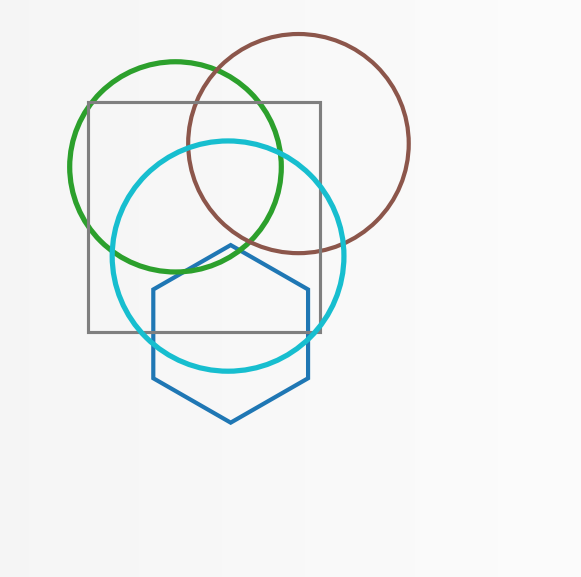[{"shape": "hexagon", "thickness": 2, "radius": 0.77, "center": [0.397, 0.421]}, {"shape": "circle", "thickness": 2.5, "radius": 0.91, "center": [0.302, 0.71]}, {"shape": "circle", "thickness": 2, "radius": 0.95, "center": [0.513, 0.75]}, {"shape": "square", "thickness": 1.5, "radius": 1.0, "center": [0.351, 0.624]}, {"shape": "circle", "thickness": 2.5, "radius": 1.0, "center": [0.392, 0.556]}]